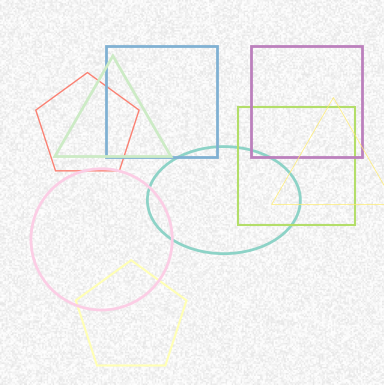[{"shape": "oval", "thickness": 2, "radius": 0.99, "center": [0.581, 0.48]}, {"shape": "pentagon", "thickness": 1.5, "radius": 0.76, "center": [0.341, 0.173]}, {"shape": "pentagon", "thickness": 1, "radius": 0.71, "center": [0.227, 0.67]}, {"shape": "square", "thickness": 2, "radius": 0.72, "center": [0.419, 0.737]}, {"shape": "square", "thickness": 1.5, "radius": 0.76, "center": [0.77, 0.569]}, {"shape": "circle", "thickness": 2, "radius": 0.92, "center": [0.264, 0.378]}, {"shape": "square", "thickness": 2, "radius": 0.72, "center": [0.796, 0.735]}, {"shape": "triangle", "thickness": 2, "radius": 0.87, "center": [0.293, 0.681]}, {"shape": "triangle", "thickness": 0.5, "radius": 0.93, "center": [0.866, 0.561]}]